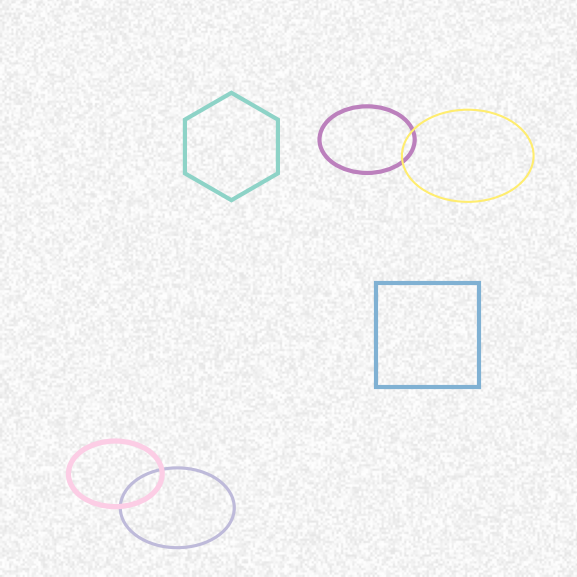[{"shape": "hexagon", "thickness": 2, "radius": 0.46, "center": [0.401, 0.745]}, {"shape": "oval", "thickness": 1.5, "radius": 0.49, "center": [0.307, 0.12]}, {"shape": "square", "thickness": 2, "radius": 0.45, "center": [0.741, 0.419]}, {"shape": "oval", "thickness": 2.5, "radius": 0.41, "center": [0.2, 0.179]}, {"shape": "oval", "thickness": 2, "radius": 0.41, "center": [0.636, 0.757]}, {"shape": "oval", "thickness": 1, "radius": 0.57, "center": [0.81, 0.729]}]